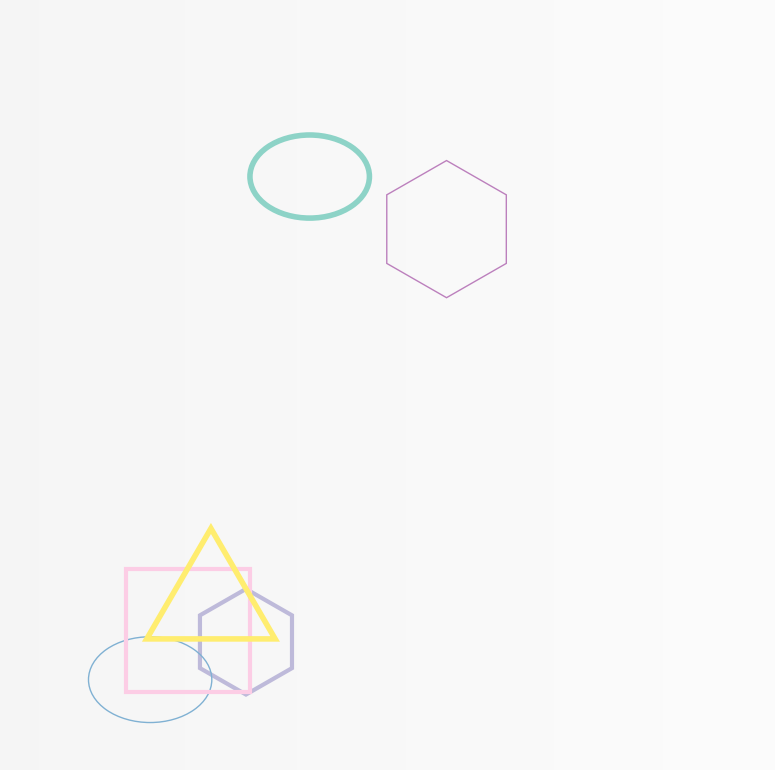[{"shape": "oval", "thickness": 2, "radius": 0.39, "center": [0.4, 0.771]}, {"shape": "hexagon", "thickness": 1.5, "radius": 0.34, "center": [0.317, 0.167]}, {"shape": "oval", "thickness": 0.5, "radius": 0.4, "center": [0.194, 0.117]}, {"shape": "square", "thickness": 1.5, "radius": 0.4, "center": [0.243, 0.181]}, {"shape": "hexagon", "thickness": 0.5, "radius": 0.45, "center": [0.576, 0.702]}, {"shape": "triangle", "thickness": 2, "radius": 0.48, "center": [0.272, 0.218]}]